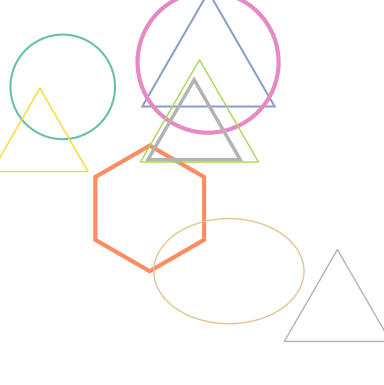[{"shape": "circle", "thickness": 1.5, "radius": 0.68, "center": [0.163, 0.774]}, {"shape": "hexagon", "thickness": 3, "radius": 0.82, "center": [0.389, 0.459]}, {"shape": "triangle", "thickness": 1.5, "radius": 0.99, "center": [0.541, 0.823]}, {"shape": "circle", "thickness": 3, "radius": 0.92, "center": [0.54, 0.838]}, {"shape": "triangle", "thickness": 1, "radius": 0.89, "center": [0.518, 0.668]}, {"shape": "triangle", "thickness": 1, "radius": 0.72, "center": [0.104, 0.627]}, {"shape": "oval", "thickness": 1, "radius": 0.98, "center": [0.595, 0.296]}, {"shape": "triangle", "thickness": 2.5, "radius": 0.69, "center": [0.504, 0.655]}, {"shape": "triangle", "thickness": 1, "radius": 0.8, "center": [0.876, 0.193]}]